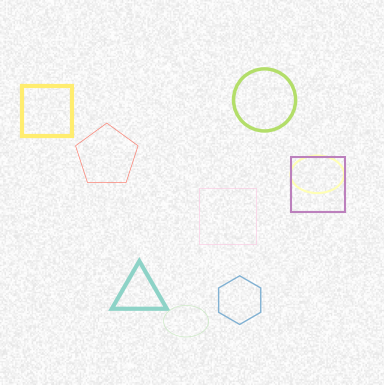[{"shape": "triangle", "thickness": 3, "radius": 0.41, "center": [0.362, 0.239]}, {"shape": "oval", "thickness": 1.5, "radius": 0.35, "center": [0.824, 0.547]}, {"shape": "pentagon", "thickness": 0.5, "radius": 0.43, "center": [0.277, 0.595]}, {"shape": "hexagon", "thickness": 1, "radius": 0.32, "center": [0.623, 0.22]}, {"shape": "circle", "thickness": 2.5, "radius": 0.4, "center": [0.687, 0.74]}, {"shape": "square", "thickness": 0.5, "radius": 0.36, "center": [0.591, 0.439]}, {"shape": "square", "thickness": 1.5, "radius": 0.35, "center": [0.826, 0.52]}, {"shape": "oval", "thickness": 0.5, "radius": 0.29, "center": [0.483, 0.166]}, {"shape": "square", "thickness": 3, "radius": 0.32, "center": [0.123, 0.712]}]